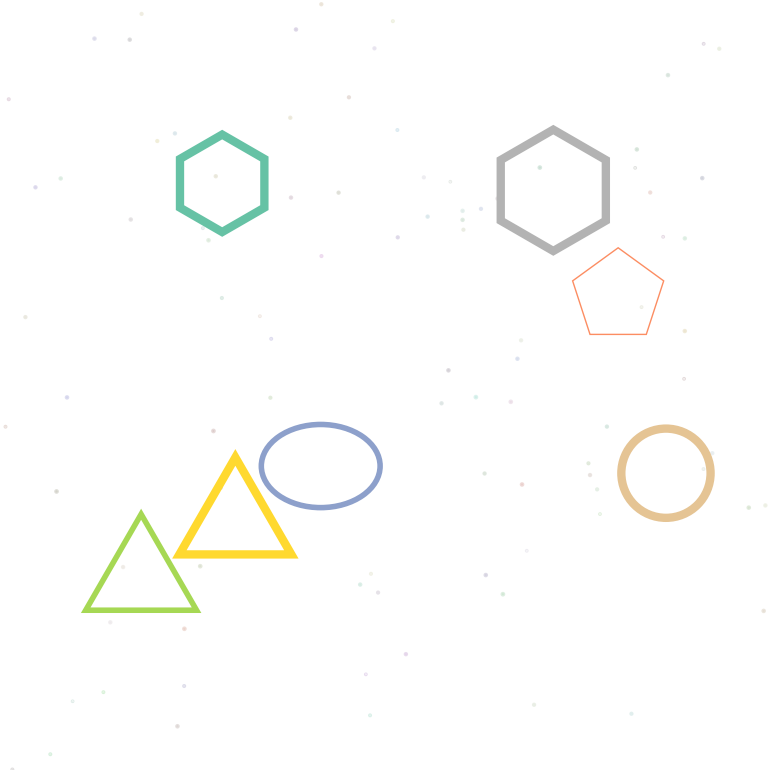[{"shape": "hexagon", "thickness": 3, "radius": 0.32, "center": [0.289, 0.762]}, {"shape": "pentagon", "thickness": 0.5, "radius": 0.31, "center": [0.803, 0.616]}, {"shape": "oval", "thickness": 2, "radius": 0.39, "center": [0.417, 0.395]}, {"shape": "triangle", "thickness": 2, "radius": 0.42, "center": [0.183, 0.249]}, {"shape": "triangle", "thickness": 3, "radius": 0.42, "center": [0.306, 0.322]}, {"shape": "circle", "thickness": 3, "radius": 0.29, "center": [0.865, 0.385]}, {"shape": "hexagon", "thickness": 3, "radius": 0.39, "center": [0.719, 0.753]}]